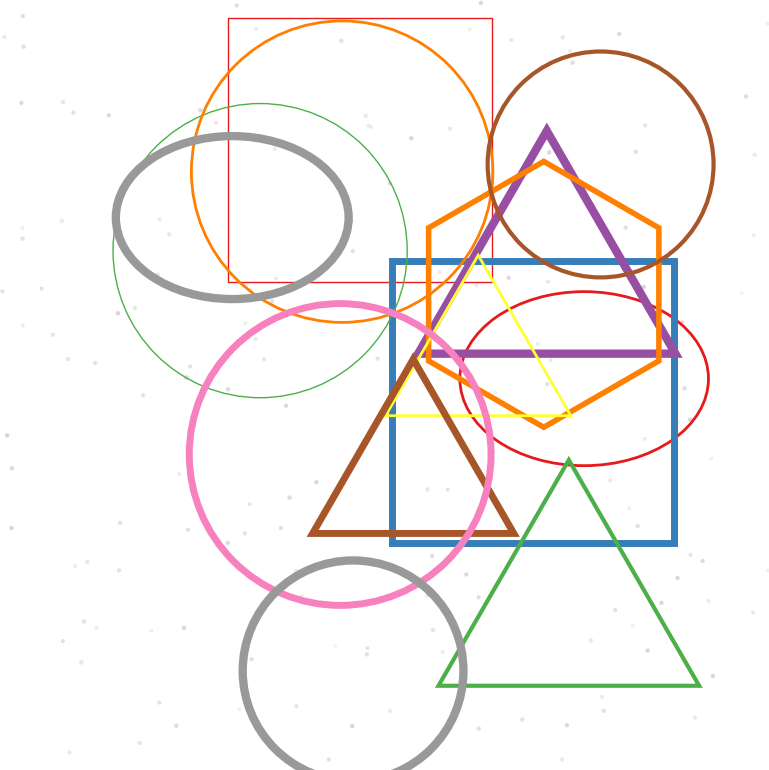[{"shape": "oval", "thickness": 1, "radius": 0.81, "center": [0.759, 0.508]}, {"shape": "square", "thickness": 0.5, "radius": 0.86, "center": [0.467, 0.806]}, {"shape": "square", "thickness": 2.5, "radius": 0.92, "center": [0.693, 0.477]}, {"shape": "circle", "thickness": 0.5, "radius": 0.96, "center": [0.338, 0.675]}, {"shape": "triangle", "thickness": 1.5, "radius": 0.98, "center": [0.739, 0.207]}, {"shape": "triangle", "thickness": 3, "radius": 0.96, "center": [0.71, 0.637]}, {"shape": "hexagon", "thickness": 2, "radius": 0.86, "center": [0.706, 0.618]}, {"shape": "circle", "thickness": 1, "radius": 0.98, "center": [0.444, 0.777]}, {"shape": "triangle", "thickness": 1, "radius": 0.69, "center": [0.621, 0.53]}, {"shape": "triangle", "thickness": 2.5, "radius": 0.75, "center": [0.537, 0.383]}, {"shape": "circle", "thickness": 1.5, "radius": 0.73, "center": [0.78, 0.786]}, {"shape": "circle", "thickness": 2.5, "radius": 0.98, "center": [0.442, 0.41]}, {"shape": "circle", "thickness": 3, "radius": 0.72, "center": [0.459, 0.129]}, {"shape": "oval", "thickness": 3, "radius": 0.76, "center": [0.302, 0.717]}]